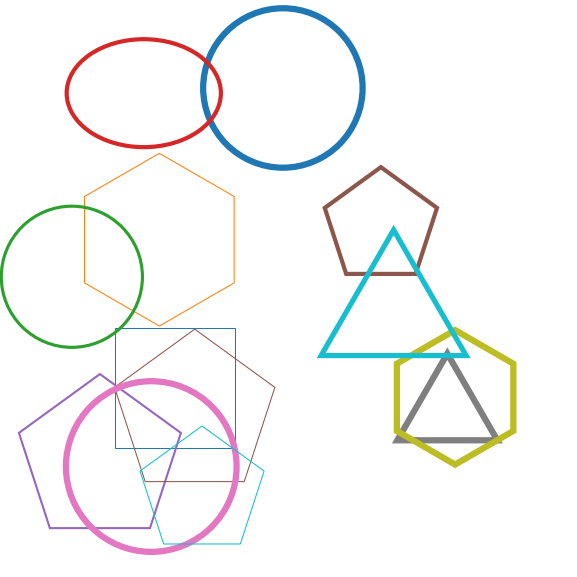[{"shape": "square", "thickness": 0.5, "radius": 0.52, "center": [0.303, 0.328]}, {"shape": "circle", "thickness": 3, "radius": 0.69, "center": [0.49, 0.847]}, {"shape": "hexagon", "thickness": 0.5, "radius": 0.75, "center": [0.276, 0.584]}, {"shape": "circle", "thickness": 1.5, "radius": 0.61, "center": [0.124, 0.52]}, {"shape": "oval", "thickness": 2, "radius": 0.67, "center": [0.249, 0.838]}, {"shape": "pentagon", "thickness": 1, "radius": 0.74, "center": [0.173, 0.204]}, {"shape": "pentagon", "thickness": 0.5, "radius": 0.73, "center": [0.337, 0.283]}, {"shape": "pentagon", "thickness": 2, "radius": 0.51, "center": [0.66, 0.608]}, {"shape": "circle", "thickness": 3, "radius": 0.74, "center": [0.262, 0.191]}, {"shape": "triangle", "thickness": 3, "radius": 0.5, "center": [0.775, 0.287]}, {"shape": "hexagon", "thickness": 3, "radius": 0.58, "center": [0.788, 0.311]}, {"shape": "triangle", "thickness": 2.5, "radius": 0.73, "center": [0.682, 0.456]}, {"shape": "pentagon", "thickness": 0.5, "radius": 0.56, "center": [0.35, 0.149]}]